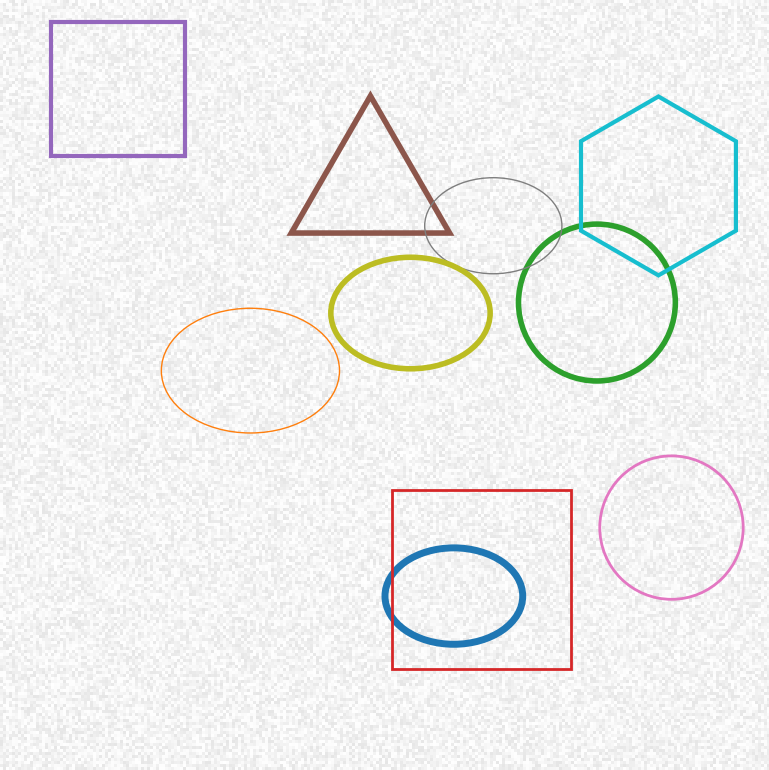[{"shape": "oval", "thickness": 2.5, "radius": 0.45, "center": [0.589, 0.226]}, {"shape": "oval", "thickness": 0.5, "radius": 0.58, "center": [0.325, 0.519]}, {"shape": "circle", "thickness": 2, "radius": 0.51, "center": [0.775, 0.607]}, {"shape": "square", "thickness": 1, "radius": 0.58, "center": [0.625, 0.247]}, {"shape": "square", "thickness": 1.5, "radius": 0.43, "center": [0.153, 0.884]}, {"shape": "triangle", "thickness": 2, "radius": 0.59, "center": [0.481, 0.757]}, {"shape": "circle", "thickness": 1, "radius": 0.47, "center": [0.872, 0.315]}, {"shape": "oval", "thickness": 0.5, "radius": 0.45, "center": [0.641, 0.707]}, {"shape": "oval", "thickness": 2, "radius": 0.52, "center": [0.533, 0.593]}, {"shape": "hexagon", "thickness": 1.5, "radius": 0.58, "center": [0.855, 0.759]}]